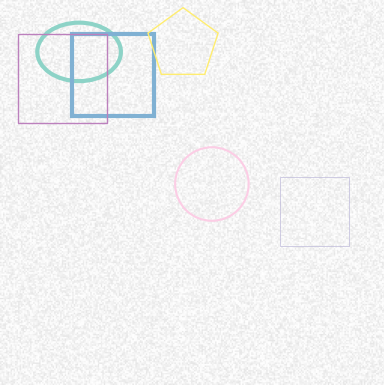[{"shape": "oval", "thickness": 3, "radius": 0.54, "center": [0.205, 0.865]}, {"shape": "square", "thickness": 0.5, "radius": 0.45, "center": [0.816, 0.451]}, {"shape": "square", "thickness": 3, "radius": 0.53, "center": [0.294, 0.804]}, {"shape": "circle", "thickness": 1.5, "radius": 0.48, "center": [0.55, 0.522]}, {"shape": "square", "thickness": 1, "radius": 0.58, "center": [0.161, 0.796]}, {"shape": "pentagon", "thickness": 1, "radius": 0.48, "center": [0.475, 0.884]}]